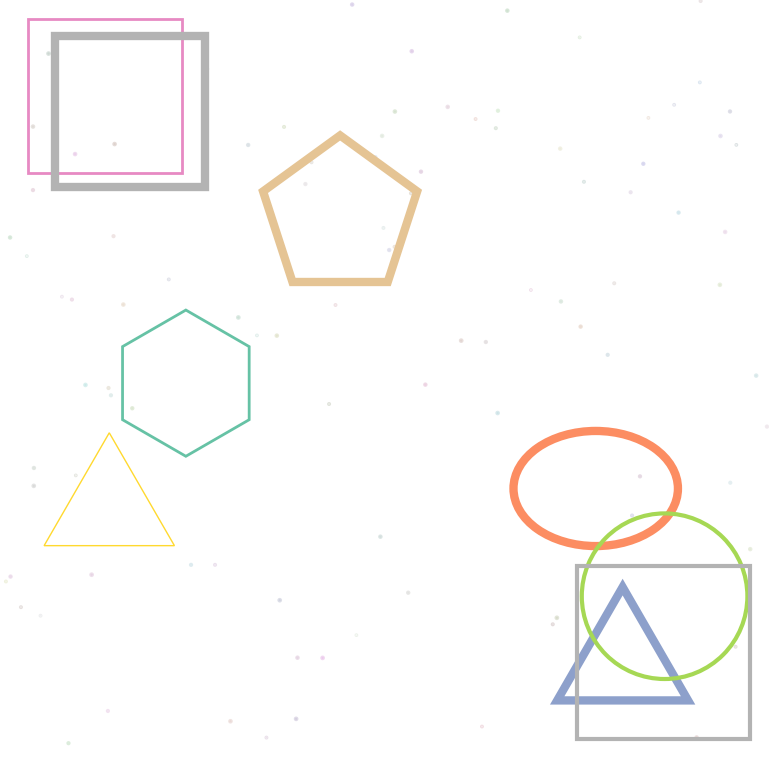[{"shape": "hexagon", "thickness": 1, "radius": 0.47, "center": [0.241, 0.502]}, {"shape": "oval", "thickness": 3, "radius": 0.53, "center": [0.774, 0.366]}, {"shape": "triangle", "thickness": 3, "radius": 0.49, "center": [0.809, 0.139]}, {"shape": "square", "thickness": 1, "radius": 0.5, "center": [0.136, 0.876]}, {"shape": "circle", "thickness": 1.5, "radius": 0.54, "center": [0.863, 0.226]}, {"shape": "triangle", "thickness": 0.5, "radius": 0.49, "center": [0.142, 0.34]}, {"shape": "pentagon", "thickness": 3, "radius": 0.53, "center": [0.442, 0.719]}, {"shape": "square", "thickness": 3, "radius": 0.49, "center": [0.169, 0.855]}, {"shape": "square", "thickness": 1.5, "radius": 0.56, "center": [0.862, 0.153]}]